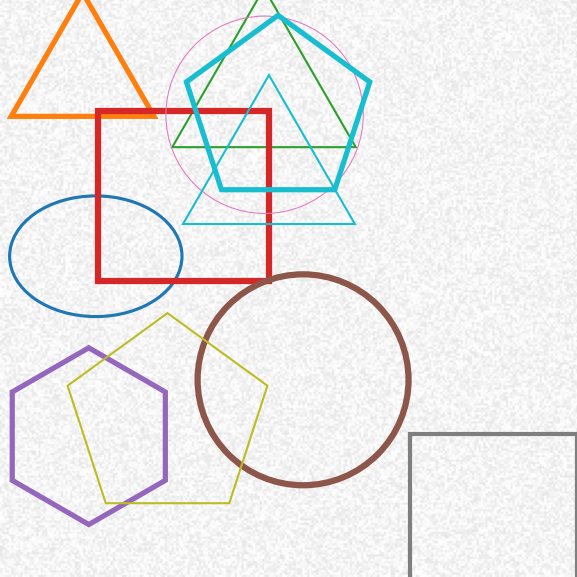[{"shape": "oval", "thickness": 1.5, "radius": 0.75, "center": [0.166, 0.555]}, {"shape": "triangle", "thickness": 2.5, "radius": 0.71, "center": [0.143, 0.869]}, {"shape": "triangle", "thickness": 1, "radius": 0.92, "center": [0.457, 0.836]}, {"shape": "square", "thickness": 3, "radius": 0.74, "center": [0.318, 0.659]}, {"shape": "hexagon", "thickness": 2.5, "radius": 0.77, "center": [0.154, 0.244]}, {"shape": "circle", "thickness": 3, "radius": 0.91, "center": [0.525, 0.341]}, {"shape": "circle", "thickness": 0.5, "radius": 0.85, "center": [0.458, 0.8]}, {"shape": "square", "thickness": 2, "radius": 0.72, "center": [0.854, 0.103]}, {"shape": "pentagon", "thickness": 1, "radius": 0.91, "center": [0.29, 0.275]}, {"shape": "pentagon", "thickness": 2.5, "radius": 0.83, "center": [0.482, 0.806]}, {"shape": "triangle", "thickness": 1, "radius": 0.86, "center": [0.466, 0.697]}]